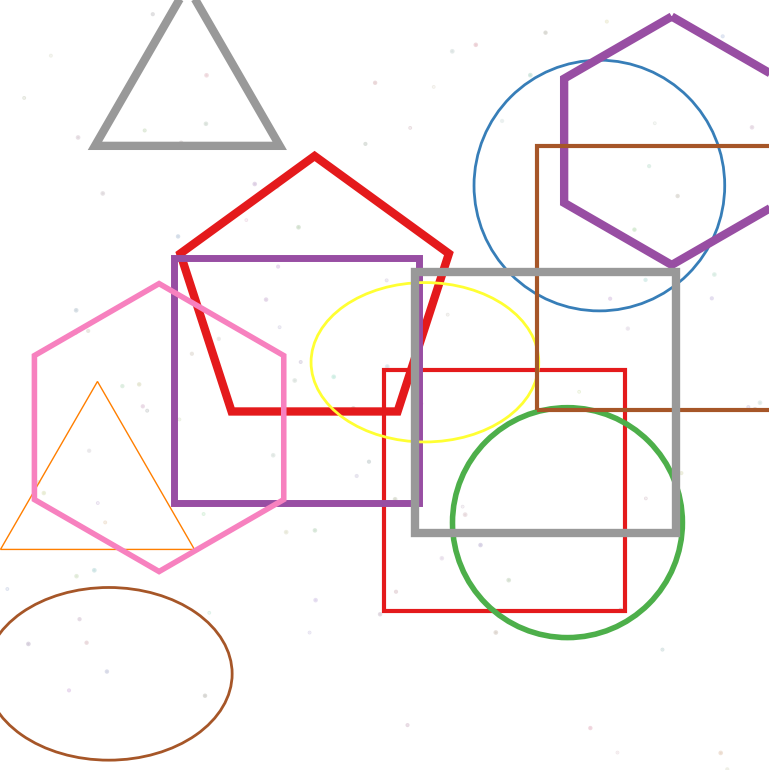[{"shape": "pentagon", "thickness": 3, "radius": 0.92, "center": [0.409, 0.614]}, {"shape": "square", "thickness": 1.5, "radius": 0.78, "center": [0.655, 0.363]}, {"shape": "circle", "thickness": 1, "radius": 0.81, "center": [0.778, 0.759]}, {"shape": "circle", "thickness": 2, "radius": 0.75, "center": [0.737, 0.321]}, {"shape": "hexagon", "thickness": 3, "radius": 0.81, "center": [0.872, 0.817]}, {"shape": "square", "thickness": 2.5, "radius": 0.8, "center": [0.385, 0.506]}, {"shape": "triangle", "thickness": 0.5, "radius": 0.73, "center": [0.127, 0.359]}, {"shape": "oval", "thickness": 1, "radius": 0.74, "center": [0.552, 0.53]}, {"shape": "oval", "thickness": 1, "radius": 0.8, "center": [0.141, 0.125]}, {"shape": "square", "thickness": 1.5, "radius": 0.85, "center": [0.868, 0.639]}, {"shape": "hexagon", "thickness": 2, "radius": 0.93, "center": [0.207, 0.445]}, {"shape": "square", "thickness": 3, "radius": 0.85, "center": [0.709, 0.477]}, {"shape": "triangle", "thickness": 3, "radius": 0.69, "center": [0.243, 0.88]}]